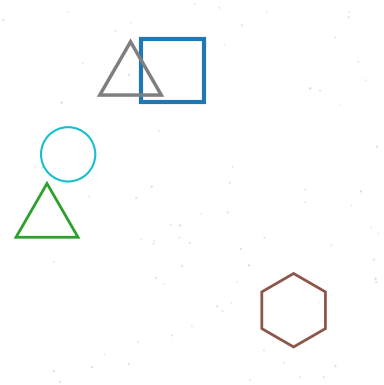[{"shape": "square", "thickness": 3, "radius": 0.41, "center": [0.447, 0.816]}, {"shape": "triangle", "thickness": 2, "radius": 0.47, "center": [0.122, 0.43]}, {"shape": "hexagon", "thickness": 2, "radius": 0.48, "center": [0.763, 0.194]}, {"shape": "triangle", "thickness": 2.5, "radius": 0.46, "center": [0.339, 0.799]}, {"shape": "circle", "thickness": 1.5, "radius": 0.35, "center": [0.177, 0.599]}]